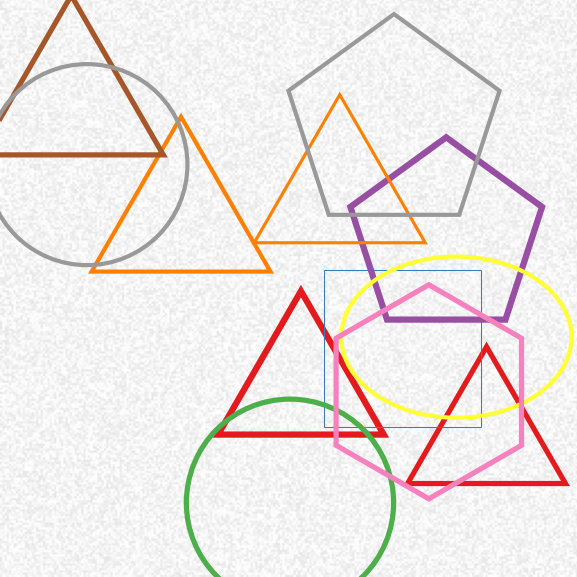[{"shape": "triangle", "thickness": 3, "radius": 0.83, "center": [0.521, 0.329]}, {"shape": "triangle", "thickness": 2.5, "radius": 0.79, "center": [0.842, 0.241]}, {"shape": "square", "thickness": 0.5, "radius": 0.68, "center": [0.697, 0.395]}, {"shape": "circle", "thickness": 2.5, "radius": 0.9, "center": [0.502, 0.129]}, {"shape": "pentagon", "thickness": 3, "radius": 0.87, "center": [0.773, 0.587]}, {"shape": "triangle", "thickness": 2, "radius": 0.89, "center": [0.313, 0.618]}, {"shape": "triangle", "thickness": 1.5, "radius": 0.85, "center": [0.588, 0.664]}, {"shape": "oval", "thickness": 2, "radius": 1.0, "center": [0.79, 0.415]}, {"shape": "triangle", "thickness": 2.5, "radius": 0.92, "center": [0.123, 0.823]}, {"shape": "hexagon", "thickness": 2.5, "radius": 0.93, "center": [0.743, 0.321]}, {"shape": "pentagon", "thickness": 2, "radius": 0.96, "center": [0.682, 0.783]}, {"shape": "circle", "thickness": 2, "radius": 0.87, "center": [0.151, 0.714]}]